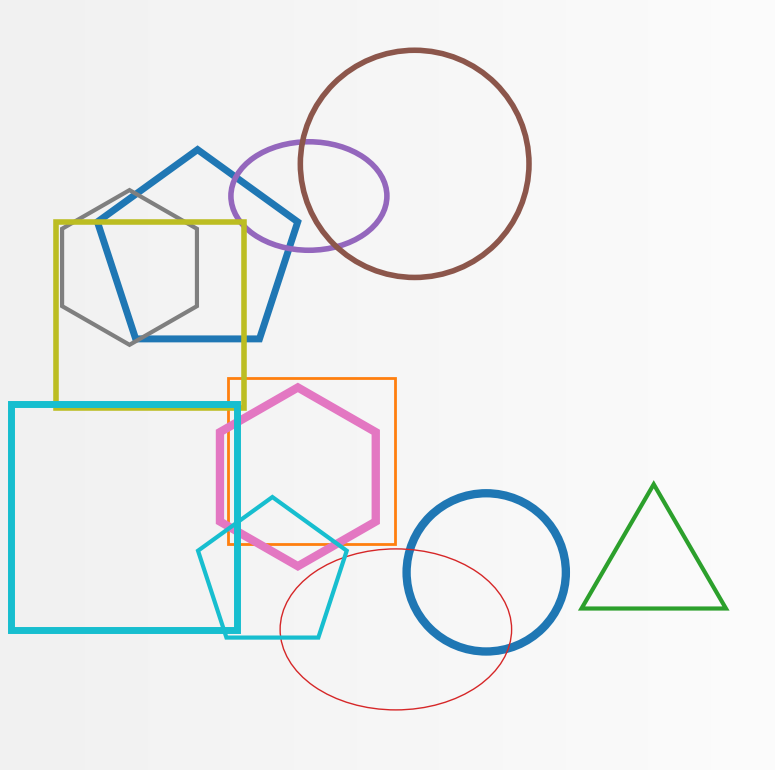[{"shape": "pentagon", "thickness": 2.5, "radius": 0.68, "center": [0.255, 0.67]}, {"shape": "circle", "thickness": 3, "radius": 0.51, "center": [0.627, 0.257]}, {"shape": "square", "thickness": 1, "radius": 0.54, "center": [0.402, 0.401]}, {"shape": "triangle", "thickness": 1.5, "radius": 0.54, "center": [0.844, 0.264]}, {"shape": "oval", "thickness": 0.5, "radius": 0.75, "center": [0.511, 0.183]}, {"shape": "oval", "thickness": 2, "radius": 0.5, "center": [0.399, 0.745]}, {"shape": "circle", "thickness": 2, "radius": 0.74, "center": [0.535, 0.787]}, {"shape": "hexagon", "thickness": 3, "radius": 0.58, "center": [0.384, 0.381]}, {"shape": "hexagon", "thickness": 1.5, "radius": 0.5, "center": [0.167, 0.653]}, {"shape": "square", "thickness": 2, "radius": 0.61, "center": [0.193, 0.591]}, {"shape": "square", "thickness": 2.5, "radius": 0.73, "center": [0.16, 0.329]}, {"shape": "pentagon", "thickness": 1.5, "radius": 0.5, "center": [0.351, 0.254]}]